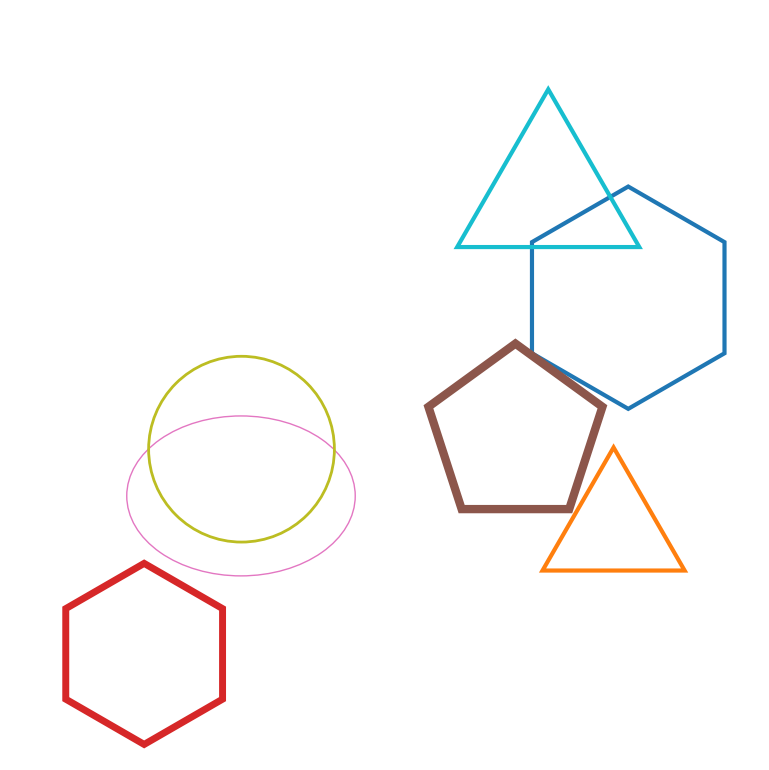[{"shape": "hexagon", "thickness": 1.5, "radius": 0.72, "center": [0.816, 0.613]}, {"shape": "triangle", "thickness": 1.5, "radius": 0.53, "center": [0.797, 0.312]}, {"shape": "hexagon", "thickness": 2.5, "radius": 0.59, "center": [0.187, 0.151]}, {"shape": "pentagon", "thickness": 3, "radius": 0.59, "center": [0.669, 0.435]}, {"shape": "oval", "thickness": 0.5, "radius": 0.74, "center": [0.313, 0.356]}, {"shape": "circle", "thickness": 1, "radius": 0.6, "center": [0.314, 0.417]}, {"shape": "triangle", "thickness": 1.5, "radius": 0.68, "center": [0.712, 0.747]}]